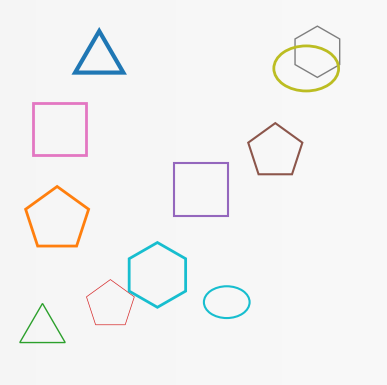[{"shape": "triangle", "thickness": 3, "radius": 0.36, "center": [0.256, 0.847]}, {"shape": "pentagon", "thickness": 2, "radius": 0.43, "center": [0.147, 0.43]}, {"shape": "triangle", "thickness": 1, "radius": 0.34, "center": [0.11, 0.144]}, {"shape": "pentagon", "thickness": 0.5, "radius": 0.32, "center": [0.285, 0.209]}, {"shape": "square", "thickness": 1.5, "radius": 0.35, "center": [0.519, 0.508]}, {"shape": "pentagon", "thickness": 1.5, "radius": 0.37, "center": [0.71, 0.607]}, {"shape": "square", "thickness": 2, "radius": 0.34, "center": [0.154, 0.664]}, {"shape": "hexagon", "thickness": 1, "radius": 0.33, "center": [0.819, 0.866]}, {"shape": "oval", "thickness": 2, "radius": 0.42, "center": [0.79, 0.822]}, {"shape": "oval", "thickness": 1.5, "radius": 0.29, "center": [0.585, 0.215]}, {"shape": "hexagon", "thickness": 2, "radius": 0.42, "center": [0.406, 0.286]}]